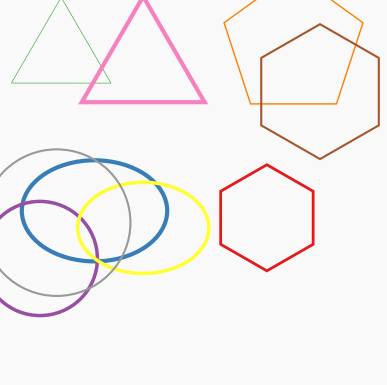[{"shape": "hexagon", "thickness": 2, "radius": 0.69, "center": [0.689, 0.434]}, {"shape": "oval", "thickness": 3, "radius": 0.94, "center": [0.244, 0.452]}, {"shape": "triangle", "thickness": 0.5, "radius": 0.74, "center": [0.158, 0.858]}, {"shape": "circle", "thickness": 2.5, "radius": 0.74, "center": [0.103, 0.329]}, {"shape": "pentagon", "thickness": 1, "radius": 0.94, "center": [0.757, 0.883]}, {"shape": "oval", "thickness": 2.5, "radius": 0.85, "center": [0.37, 0.408]}, {"shape": "hexagon", "thickness": 1.5, "radius": 0.88, "center": [0.826, 0.762]}, {"shape": "triangle", "thickness": 3, "radius": 0.92, "center": [0.37, 0.826]}, {"shape": "circle", "thickness": 1.5, "radius": 0.95, "center": [0.146, 0.422]}]